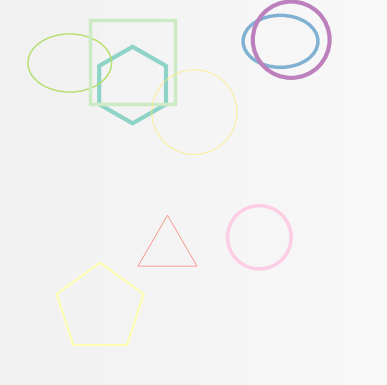[{"shape": "hexagon", "thickness": 3, "radius": 0.5, "center": [0.342, 0.779]}, {"shape": "pentagon", "thickness": 1.5, "radius": 0.59, "center": [0.258, 0.2]}, {"shape": "triangle", "thickness": 0.5, "radius": 0.44, "center": [0.432, 0.353]}, {"shape": "oval", "thickness": 2.5, "radius": 0.48, "center": [0.724, 0.893]}, {"shape": "oval", "thickness": 1, "radius": 0.54, "center": [0.18, 0.836]}, {"shape": "circle", "thickness": 2.5, "radius": 0.41, "center": [0.669, 0.384]}, {"shape": "circle", "thickness": 3, "radius": 0.5, "center": [0.751, 0.897]}, {"shape": "square", "thickness": 2.5, "radius": 0.55, "center": [0.342, 0.839]}, {"shape": "circle", "thickness": 0.5, "radius": 0.55, "center": [0.502, 0.709]}]